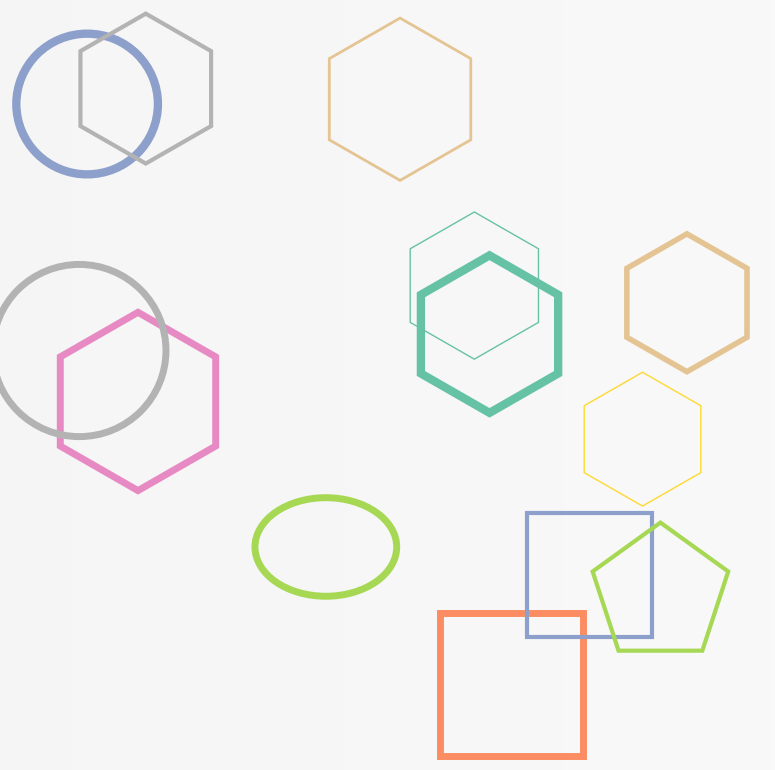[{"shape": "hexagon", "thickness": 0.5, "radius": 0.48, "center": [0.612, 0.629]}, {"shape": "hexagon", "thickness": 3, "radius": 0.51, "center": [0.632, 0.566]}, {"shape": "square", "thickness": 2.5, "radius": 0.46, "center": [0.66, 0.111]}, {"shape": "square", "thickness": 1.5, "radius": 0.4, "center": [0.761, 0.253]}, {"shape": "circle", "thickness": 3, "radius": 0.46, "center": [0.112, 0.865]}, {"shape": "hexagon", "thickness": 2.5, "radius": 0.58, "center": [0.178, 0.479]}, {"shape": "pentagon", "thickness": 1.5, "radius": 0.46, "center": [0.852, 0.229]}, {"shape": "oval", "thickness": 2.5, "radius": 0.46, "center": [0.42, 0.29]}, {"shape": "hexagon", "thickness": 0.5, "radius": 0.43, "center": [0.829, 0.43]}, {"shape": "hexagon", "thickness": 1, "radius": 0.53, "center": [0.516, 0.871]}, {"shape": "hexagon", "thickness": 2, "radius": 0.45, "center": [0.886, 0.607]}, {"shape": "hexagon", "thickness": 1.5, "radius": 0.49, "center": [0.188, 0.885]}, {"shape": "circle", "thickness": 2.5, "radius": 0.56, "center": [0.102, 0.545]}]